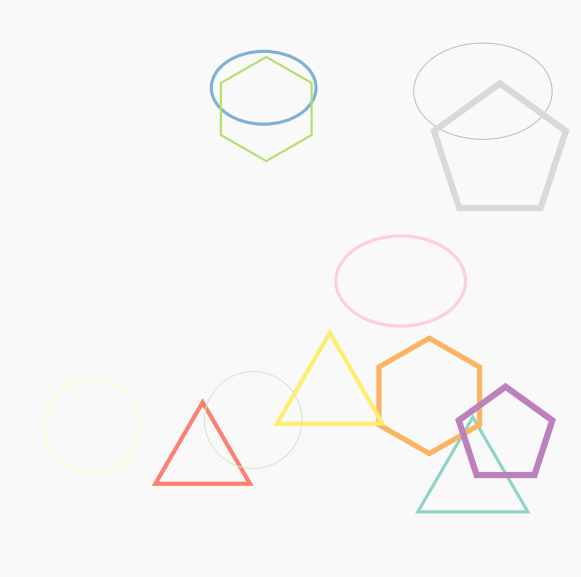[{"shape": "triangle", "thickness": 1.5, "radius": 0.55, "center": [0.813, 0.167]}, {"shape": "circle", "thickness": 0.5, "radius": 0.41, "center": [0.158, 0.261]}, {"shape": "oval", "thickness": 0.5, "radius": 0.6, "center": [0.831, 0.841]}, {"shape": "triangle", "thickness": 2, "radius": 0.47, "center": [0.349, 0.208]}, {"shape": "oval", "thickness": 1.5, "radius": 0.45, "center": [0.454, 0.847]}, {"shape": "hexagon", "thickness": 2.5, "radius": 0.5, "center": [0.739, 0.314]}, {"shape": "hexagon", "thickness": 1, "radius": 0.45, "center": [0.458, 0.81]}, {"shape": "oval", "thickness": 1.5, "radius": 0.56, "center": [0.689, 0.513]}, {"shape": "pentagon", "thickness": 3, "radius": 0.6, "center": [0.86, 0.736]}, {"shape": "pentagon", "thickness": 3, "radius": 0.42, "center": [0.87, 0.245]}, {"shape": "circle", "thickness": 0.5, "radius": 0.42, "center": [0.436, 0.272]}, {"shape": "triangle", "thickness": 2, "radius": 0.52, "center": [0.567, 0.318]}]